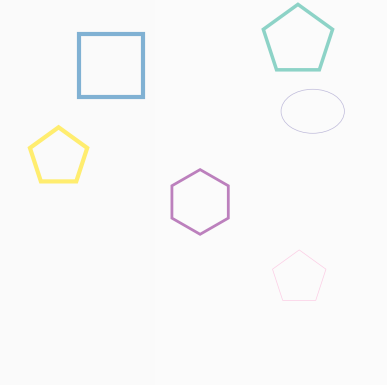[{"shape": "pentagon", "thickness": 2.5, "radius": 0.47, "center": [0.769, 0.895]}, {"shape": "oval", "thickness": 0.5, "radius": 0.41, "center": [0.807, 0.711]}, {"shape": "square", "thickness": 3, "radius": 0.41, "center": [0.287, 0.829]}, {"shape": "pentagon", "thickness": 0.5, "radius": 0.36, "center": [0.772, 0.278]}, {"shape": "hexagon", "thickness": 2, "radius": 0.42, "center": [0.516, 0.475]}, {"shape": "pentagon", "thickness": 3, "radius": 0.39, "center": [0.151, 0.592]}]